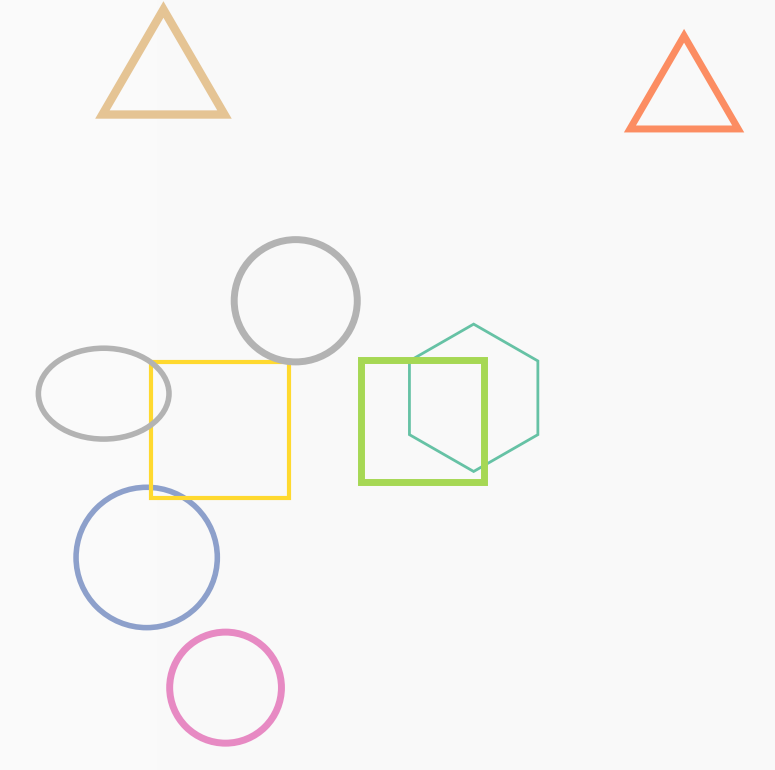[{"shape": "hexagon", "thickness": 1, "radius": 0.48, "center": [0.611, 0.483]}, {"shape": "triangle", "thickness": 2.5, "radius": 0.4, "center": [0.883, 0.873]}, {"shape": "circle", "thickness": 2, "radius": 0.46, "center": [0.189, 0.276]}, {"shape": "circle", "thickness": 2.5, "radius": 0.36, "center": [0.291, 0.107]}, {"shape": "square", "thickness": 2.5, "radius": 0.4, "center": [0.546, 0.453]}, {"shape": "square", "thickness": 1.5, "radius": 0.44, "center": [0.284, 0.442]}, {"shape": "triangle", "thickness": 3, "radius": 0.45, "center": [0.211, 0.897]}, {"shape": "circle", "thickness": 2.5, "radius": 0.4, "center": [0.382, 0.609]}, {"shape": "oval", "thickness": 2, "radius": 0.42, "center": [0.134, 0.489]}]